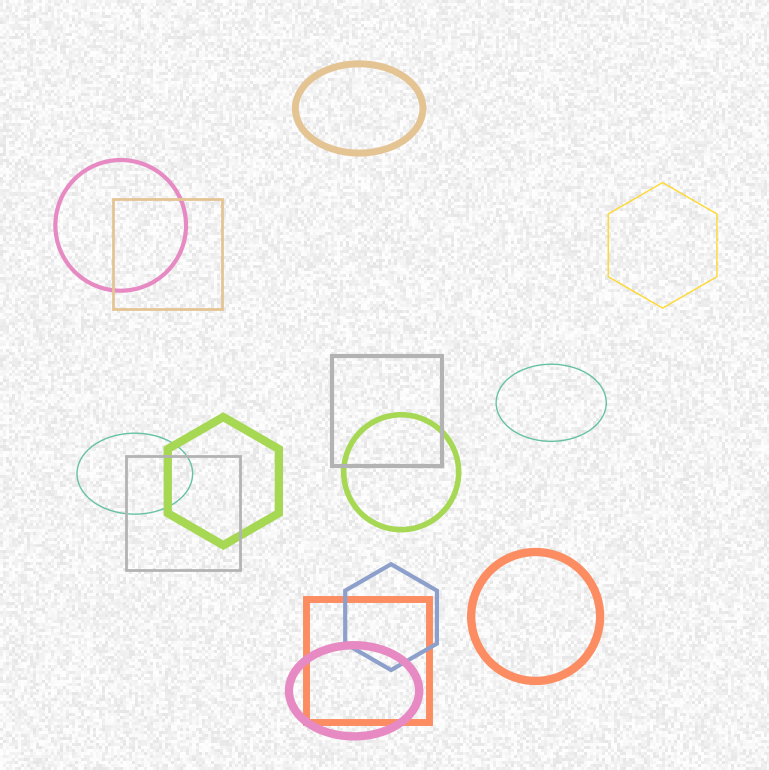[{"shape": "oval", "thickness": 0.5, "radius": 0.38, "center": [0.175, 0.385]}, {"shape": "oval", "thickness": 0.5, "radius": 0.36, "center": [0.716, 0.477]}, {"shape": "circle", "thickness": 3, "radius": 0.42, "center": [0.696, 0.199]}, {"shape": "square", "thickness": 2.5, "radius": 0.4, "center": [0.477, 0.142]}, {"shape": "hexagon", "thickness": 1.5, "radius": 0.34, "center": [0.508, 0.199]}, {"shape": "oval", "thickness": 3, "radius": 0.42, "center": [0.46, 0.103]}, {"shape": "circle", "thickness": 1.5, "radius": 0.42, "center": [0.157, 0.707]}, {"shape": "circle", "thickness": 2, "radius": 0.37, "center": [0.521, 0.387]}, {"shape": "hexagon", "thickness": 3, "radius": 0.42, "center": [0.29, 0.375]}, {"shape": "hexagon", "thickness": 0.5, "radius": 0.41, "center": [0.86, 0.681]}, {"shape": "oval", "thickness": 2.5, "radius": 0.41, "center": [0.466, 0.859]}, {"shape": "square", "thickness": 1, "radius": 0.36, "center": [0.218, 0.67]}, {"shape": "square", "thickness": 1.5, "radius": 0.36, "center": [0.502, 0.466]}, {"shape": "square", "thickness": 1, "radius": 0.37, "center": [0.238, 0.333]}]